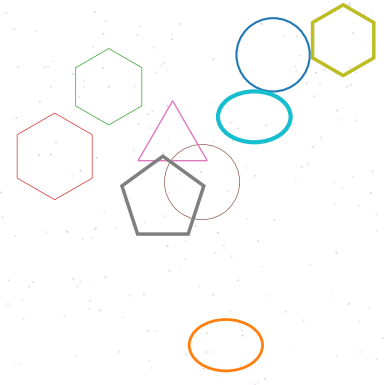[{"shape": "circle", "thickness": 1.5, "radius": 0.48, "center": [0.709, 0.858]}, {"shape": "oval", "thickness": 2, "radius": 0.48, "center": [0.587, 0.103]}, {"shape": "hexagon", "thickness": 0.5, "radius": 0.5, "center": [0.283, 0.775]}, {"shape": "hexagon", "thickness": 0.5, "radius": 0.56, "center": [0.142, 0.594]}, {"shape": "circle", "thickness": 0.5, "radius": 0.49, "center": [0.525, 0.527]}, {"shape": "triangle", "thickness": 1, "radius": 0.52, "center": [0.448, 0.634]}, {"shape": "pentagon", "thickness": 2.5, "radius": 0.56, "center": [0.423, 0.482]}, {"shape": "hexagon", "thickness": 2.5, "radius": 0.46, "center": [0.891, 0.896]}, {"shape": "oval", "thickness": 3, "radius": 0.47, "center": [0.661, 0.697]}]